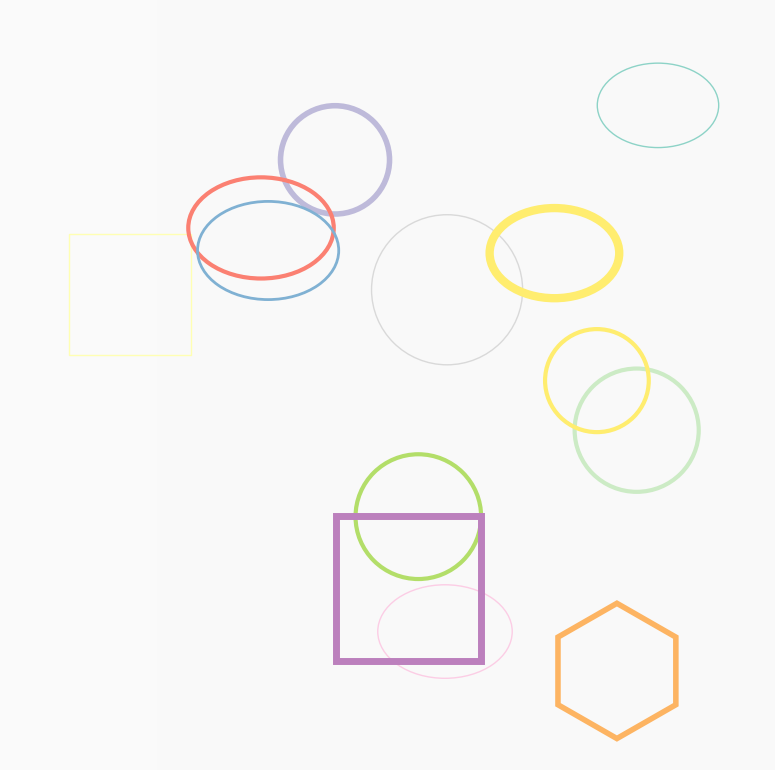[{"shape": "oval", "thickness": 0.5, "radius": 0.39, "center": [0.849, 0.863]}, {"shape": "square", "thickness": 0.5, "radius": 0.39, "center": [0.167, 0.618]}, {"shape": "circle", "thickness": 2, "radius": 0.35, "center": [0.432, 0.792]}, {"shape": "oval", "thickness": 1.5, "radius": 0.47, "center": [0.337, 0.704]}, {"shape": "oval", "thickness": 1, "radius": 0.46, "center": [0.346, 0.675]}, {"shape": "hexagon", "thickness": 2, "radius": 0.44, "center": [0.796, 0.129]}, {"shape": "circle", "thickness": 1.5, "radius": 0.41, "center": [0.54, 0.329]}, {"shape": "oval", "thickness": 0.5, "radius": 0.43, "center": [0.574, 0.18]}, {"shape": "circle", "thickness": 0.5, "radius": 0.49, "center": [0.577, 0.624]}, {"shape": "square", "thickness": 2.5, "radius": 0.47, "center": [0.527, 0.235]}, {"shape": "circle", "thickness": 1.5, "radius": 0.4, "center": [0.822, 0.441]}, {"shape": "circle", "thickness": 1.5, "radius": 0.33, "center": [0.77, 0.506]}, {"shape": "oval", "thickness": 3, "radius": 0.42, "center": [0.715, 0.671]}]